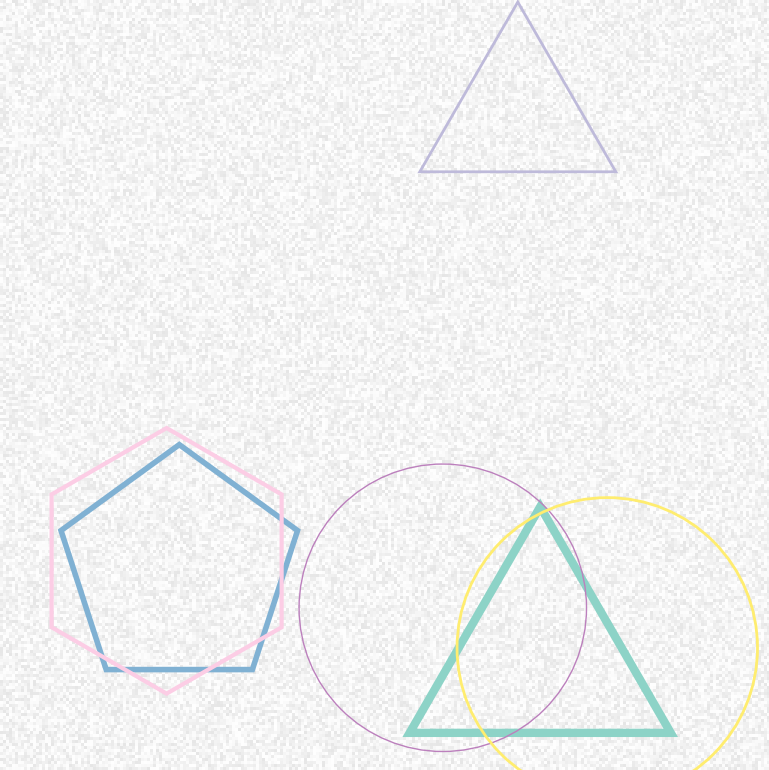[{"shape": "triangle", "thickness": 3, "radius": 0.98, "center": [0.702, 0.146]}, {"shape": "triangle", "thickness": 1, "radius": 0.73, "center": [0.672, 0.85]}, {"shape": "pentagon", "thickness": 2, "radius": 0.81, "center": [0.233, 0.261]}, {"shape": "hexagon", "thickness": 1.5, "radius": 0.86, "center": [0.216, 0.272]}, {"shape": "circle", "thickness": 0.5, "radius": 0.93, "center": [0.575, 0.211]}, {"shape": "circle", "thickness": 1, "radius": 0.98, "center": [0.789, 0.159]}]